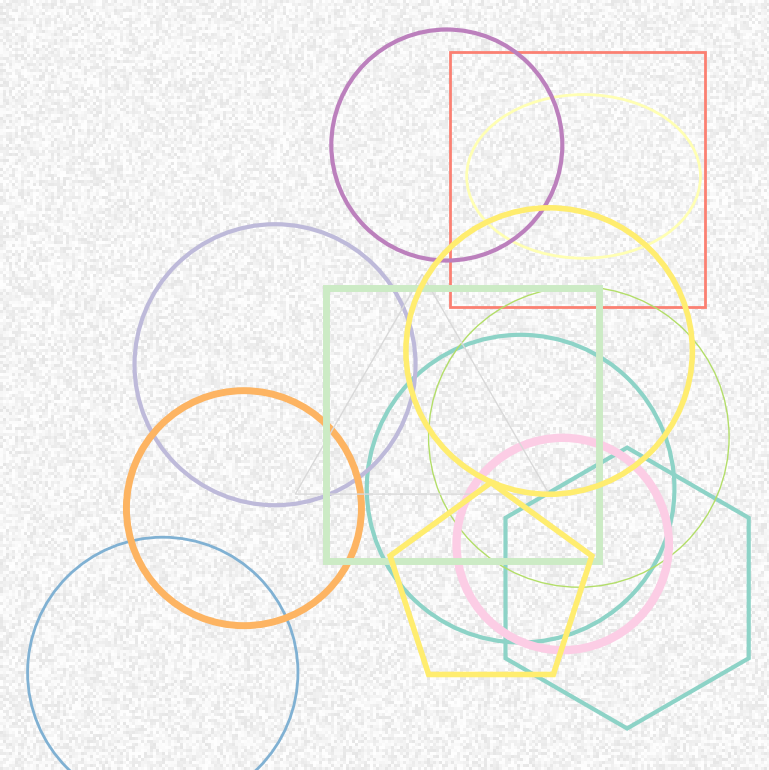[{"shape": "hexagon", "thickness": 1.5, "radius": 0.91, "center": [0.814, 0.236]}, {"shape": "circle", "thickness": 1.5, "radius": 1.0, "center": [0.676, 0.365]}, {"shape": "oval", "thickness": 1, "radius": 0.76, "center": [0.758, 0.771]}, {"shape": "circle", "thickness": 1.5, "radius": 0.91, "center": [0.357, 0.526]}, {"shape": "square", "thickness": 1, "radius": 0.83, "center": [0.75, 0.767]}, {"shape": "circle", "thickness": 1, "radius": 0.88, "center": [0.211, 0.127]}, {"shape": "circle", "thickness": 2.5, "radius": 0.76, "center": [0.317, 0.34]}, {"shape": "circle", "thickness": 0.5, "radius": 0.98, "center": [0.752, 0.433]}, {"shape": "circle", "thickness": 3, "radius": 0.69, "center": [0.731, 0.294]}, {"shape": "triangle", "thickness": 0.5, "radius": 0.95, "center": [0.548, 0.454]}, {"shape": "circle", "thickness": 1.5, "radius": 0.75, "center": [0.58, 0.812]}, {"shape": "square", "thickness": 2.5, "radius": 0.89, "center": [0.6, 0.449]}, {"shape": "pentagon", "thickness": 2, "radius": 0.69, "center": [0.638, 0.236]}, {"shape": "circle", "thickness": 2, "radius": 0.93, "center": [0.713, 0.544]}]